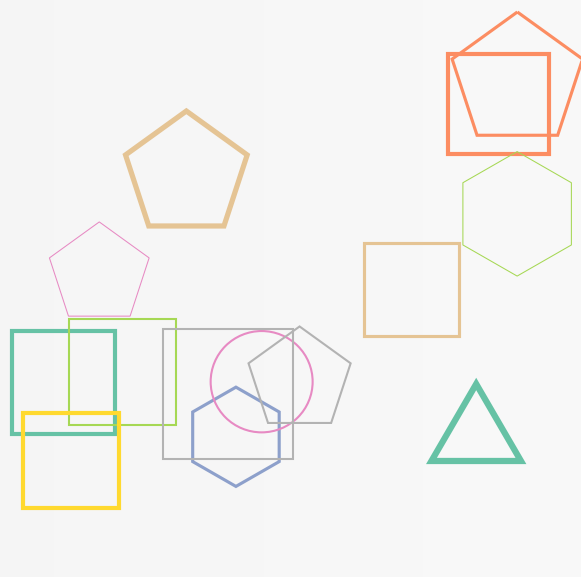[{"shape": "square", "thickness": 2, "radius": 0.44, "center": [0.109, 0.337]}, {"shape": "triangle", "thickness": 3, "radius": 0.44, "center": [0.819, 0.245]}, {"shape": "pentagon", "thickness": 1.5, "radius": 0.59, "center": [0.89, 0.86]}, {"shape": "square", "thickness": 2, "radius": 0.44, "center": [0.857, 0.819]}, {"shape": "hexagon", "thickness": 1.5, "radius": 0.43, "center": [0.406, 0.243]}, {"shape": "circle", "thickness": 1, "radius": 0.44, "center": [0.45, 0.338]}, {"shape": "pentagon", "thickness": 0.5, "radius": 0.45, "center": [0.171, 0.525]}, {"shape": "hexagon", "thickness": 0.5, "radius": 0.54, "center": [0.89, 0.629]}, {"shape": "square", "thickness": 1, "radius": 0.46, "center": [0.21, 0.355]}, {"shape": "square", "thickness": 2, "radius": 0.41, "center": [0.122, 0.202]}, {"shape": "pentagon", "thickness": 2.5, "radius": 0.55, "center": [0.321, 0.697]}, {"shape": "square", "thickness": 1.5, "radius": 0.4, "center": [0.708, 0.498]}, {"shape": "pentagon", "thickness": 1, "radius": 0.46, "center": [0.515, 0.341]}, {"shape": "square", "thickness": 1, "radius": 0.56, "center": [0.392, 0.317]}]